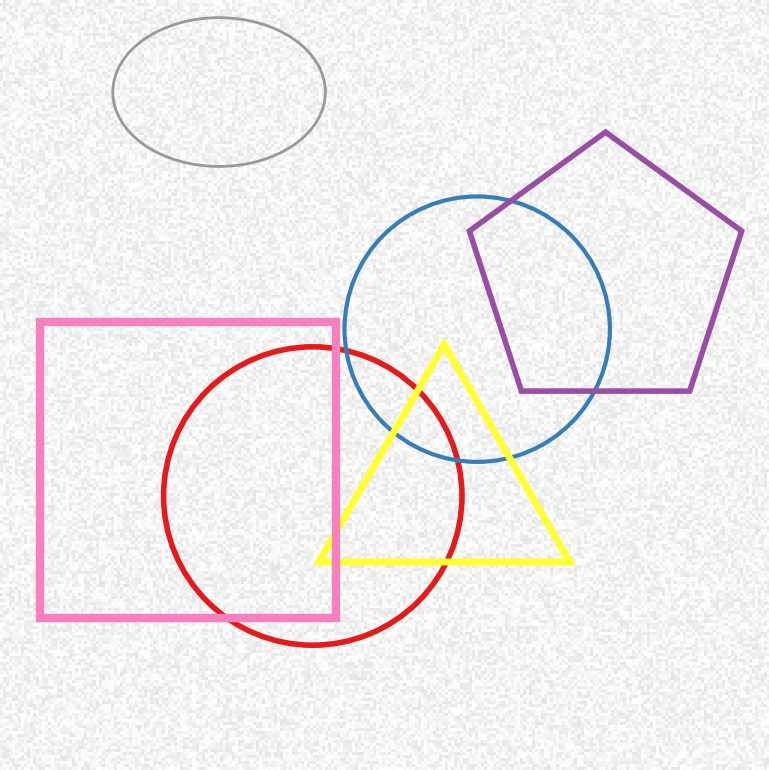[{"shape": "circle", "thickness": 2, "radius": 0.97, "center": [0.406, 0.356]}, {"shape": "circle", "thickness": 1.5, "radius": 0.86, "center": [0.62, 0.573]}, {"shape": "pentagon", "thickness": 2, "radius": 0.93, "center": [0.786, 0.642]}, {"shape": "triangle", "thickness": 2.5, "radius": 0.94, "center": [0.577, 0.364]}, {"shape": "square", "thickness": 3, "radius": 0.96, "center": [0.245, 0.389]}, {"shape": "oval", "thickness": 1, "radius": 0.69, "center": [0.285, 0.88]}]